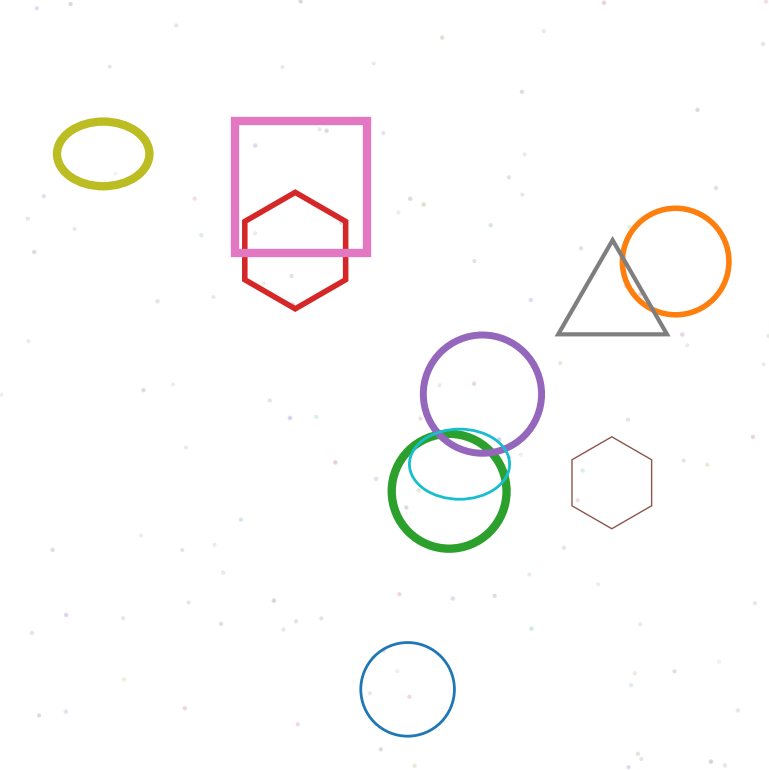[{"shape": "circle", "thickness": 1, "radius": 0.3, "center": [0.529, 0.105]}, {"shape": "circle", "thickness": 2, "radius": 0.35, "center": [0.877, 0.66]}, {"shape": "circle", "thickness": 3, "radius": 0.37, "center": [0.583, 0.362]}, {"shape": "hexagon", "thickness": 2, "radius": 0.38, "center": [0.383, 0.675]}, {"shape": "circle", "thickness": 2.5, "radius": 0.38, "center": [0.627, 0.488]}, {"shape": "hexagon", "thickness": 0.5, "radius": 0.3, "center": [0.795, 0.373]}, {"shape": "square", "thickness": 3, "radius": 0.43, "center": [0.39, 0.757]}, {"shape": "triangle", "thickness": 1.5, "radius": 0.41, "center": [0.796, 0.607]}, {"shape": "oval", "thickness": 3, "radius": 0.3, "center": [0.134, 0.8]}, {"shape": "oval", "thickness": 1, "radius": 0.33, "center": [0.597, 0.397]}]